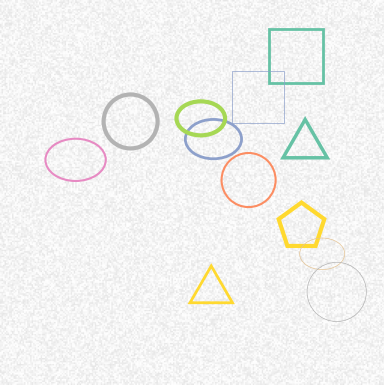[{"shape": "triangle", "thickness": 2.5, "radius": 0.33, "center": [0.793, 0.623]}, {"shape": "square", "thickness": 2, "radius": 0.35, "center": [0.769, 0.855]}, {"shape": "circle", "thickness": 1.5, "radius": 0.35, "center": [0.646, 0.532]}, {"shape": "oval", "thickness": 2, "radius": 0.37, "center": [0.554, 0.639]}, {"shape": "square", "thickness": 0.5, "radius": 0.34, "center": [0.669, 0.749]}, {"shape": "oval", "thickness": 1.5, "radius": 0.39, "center": [0.196, 0.585]}, {"shape": "oval", "thickness": 3, "radius": 0.32, "center": [0.521, 0.693]}, {"shape": "triangle", "thickness": 2, "radius": 0.32, "center": [0.549, 0.245]}, {"shape": "pentagon", "thickness": 3, "radius": 0.31, "center": [0.783, 0.412]}, {"shape": "oval", "thickness": 0.5, "radius": 0.29, "center": [0.837, 0.341]}, {"shape": "circle", "thickness": 0.5, "radius": 0.38, "center": [0.875, 0.242]}, {"shape": "circle", "thickness": 3, "radius": 0.35, "center": [0.339, 0.685]}]